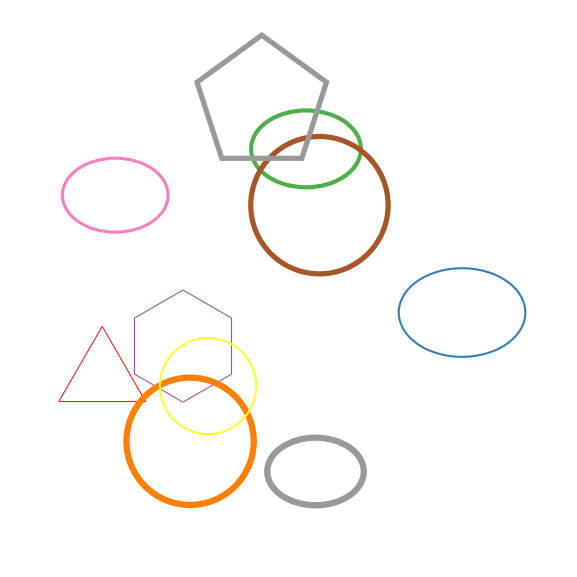[{"shape": "triangle", "thickness": 0.5, "radius": 0.43, "center": [0.177, 0.347]}, {"shape": "oval", "thickness": 1, "radius": 0.55, "center": [0.8, 0.458]}, {"shape": "oval", "thickness": 2, "radius": 0.48, "center": [0.53, 0.741]}, {"shape": "hexagon", "thickness": 0.5, "radius": 0.49, "center": [0.317, 0.4]}, {"shape": "circle", "thickness": 3, "radius": 0.55, "center": [0.329, 0.235]}, {"shape": "circle", "thickness": 1, "radius": 0.42, "center": [0.36, 0.331]}, {"shape": "circle", "thickness": 2.5, "radius": 0.59, "center": [0.553, 0.644]}, {"shape": "oval", "thickness": 1.5, "radius": 0.46, "center": [0.2, 0.661]}, {"shape": "oval", "thickness": 3, "radius": 0.42, "center": [0.546, 0.183]}, {"shape": "pentagon", "thickness": 2.5, "radius": 0.59, "center": [0.453, 0.82]}]